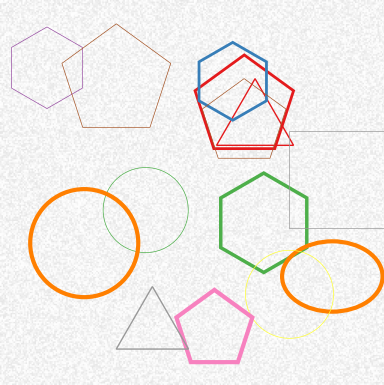[{"shape": "triangle", "thickness": 1, "radius": 0.58, "center": [0.662, 0.68]}, {"shape": "pentagon", "thickness": 2, "radius": 0.67, "center": [0.635, 0.723]}, {"shape": "hexagon", "thickness": 2, "radius": 0.51, "center": [0.605, 0.789]}, {"shape": "circle", "thickness": 0.5, "radius": 0.55, "center": [0.378, 0.454]}, {"shape": "hexagon", "thickness": 2.5, "radius": 0.65, "center": [0.685, 0.421]}, {"shape": "hexagon", "thickness": 0.5, "radius": 0.53, "center": [0.122, 0.824]}, {"shape": "oval", "thickness": 3, "radius": 0.65, "center": [0.863, 0.282]}, {"shape": "circle", "thickness": 3, "radius": 0.7, "center": [0.219, 0.368]}, {"shape": "circle", "thickness": 0.5, "radius": 0.57, "center": [0.752, 0.236]}, {"shape": "pentagon", "thickness": 0.5, "radius": 0.74, "center": [0.302, 0.79]}, {"shape": "pentagon", "thickness": 0.5, "radius": 0.57, "center": [0.634, 0.681]}, {"shape": "pentagon", "thickness": 3, "radius": 0.52, "center": [0.557, 0.143]}, {"shape": "square", "thickness": 0.5, "radius": 0.63, "center": [0.876, 0.534]}, {"shape": "triangle", "thickness": 1, "radius": 0.54, "center": [0.396, 0.147]}]